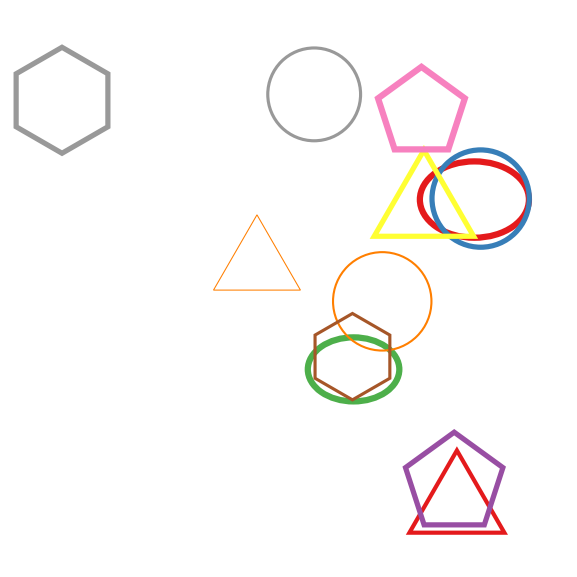[{"shape": "triangle", "thickness": 2, "radius": 0.47, "center": [0.791, 0.124]}, {"shape": "oval", "thickness": 3, "radius": 0.47, "center": [0.821, 0.654]}, {"shape": "circle", "thickness": 2.5, "radius": 0.42, "center": [0.832, 0.655]}, {"shape": "oval", "thickness": 3, "radius": 0.4, "center": [0.612, 0.36]}, {"shape": "pentagon", "thickness": 2.5, "radius": 0.44, "center": [0.787, 0.162]}, {"shape": "circle", "thickness": 1, "radius": 0.43, "center": [0.662, 0.477]}, {"shape": "triangle", "thickness": 0.5, "radius": 0.43, "center": [0.445, 0.54]}, {"shape": "triangle", "thickness": 2.5, "radius": 0.5, "center": [0.734, 0.64]}, {"shape": "hexagon", "thickness": 1.5, "radius": 0.37, "center": [0.61, 0.382]}, {"shape": "pentagon", "thickness": 3, "radius": 0.4, "center": [0.73, 0.804]}, {"shape": "circle", "thickness": 1.5, "radius": 0.4, "center": [0.544, 0.836]}, {"shape": "hexagon", "thickness": 2.5, "radius": 0.46, "center": [0.107, 0.825]}]